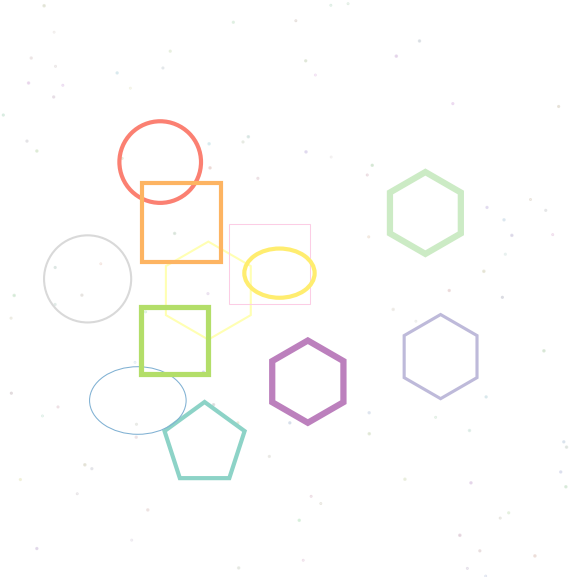[{"shape": "pentagon", "thickness": 2, "radius": 0.36, "center": [0.354, 0.23]}, {"shape": "hexagon", "thickness": 1, "radius": 0.42, "center": [0.361, 0.496]}, {"shape": "hexagon", "thickness": 1.5, "radius": 0.36, "center": [0.763, 0.382]}, {"shape": "circle", "thickness": 2, "radius": 0.35, "center": [0.277, 0.718]}, {"shape": "oval", "thickness": 0.5, "radius": 0.42, "center": [0.239, 0.306]}, {"shape": "square", "thickness": 2, "radius": 0.34, "center": [0.314, 0.614]}, {"shape": "square", "thickness": 2.5, "radius": 0.29, "center": [0.302, 0.409]}, {"shape": "square", "thickness": 0.5, "radius": 0.35, "center": [0.467, 0.542]}, {"shape": "circle", "thickness": 1, "radius": 0.38, "center": [0.152, 0.516]}, {"shape": "hexagon", "thickness": 3, "radius": 0.36, "center": [0.533, 0.338]}, {"shape": "hexagon", "thickness": 3, "radius": 0.35, "center": [0.737, 0.63]}, {"shape": "oval", "thickness": 2, "radius": 0.3, "center": [0.484, 0.526]}]